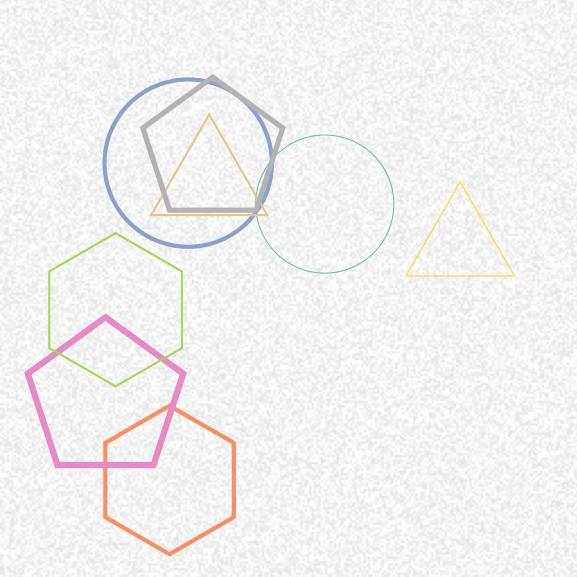[{"shape": "circle", "thickness": 0.5, "radius": 0.6, "center": [0.562, 0.646]}, {"shape": "hexagon", "thickness": 2, "radius": 0.64, "center": [0.294, 0.168]}, {"shape": "circle", "thickness": 2, "radius": 0.72, "center": [0.326, 0.717]}, {"shape": "pentagon", "thickness": 3, "radius": 0.71, "center": [0.183, 0.308]}, {"shape": "hexagon", "thickness": 1, "radius": 0.66, "center": [0.2, 0.463]}, {"shape": "triangle", "thickness": 0.5, "radius": 0.54, "center": [0.797, 0.576]}, {"shape": "triangle", "thickness": 1, "radius": 0.58, "center": [0.362, 0.685]}, {"shape": "pentagon", "thickness": 2.5, "radius": 0.64, "center": [0.368, 0.738]}]